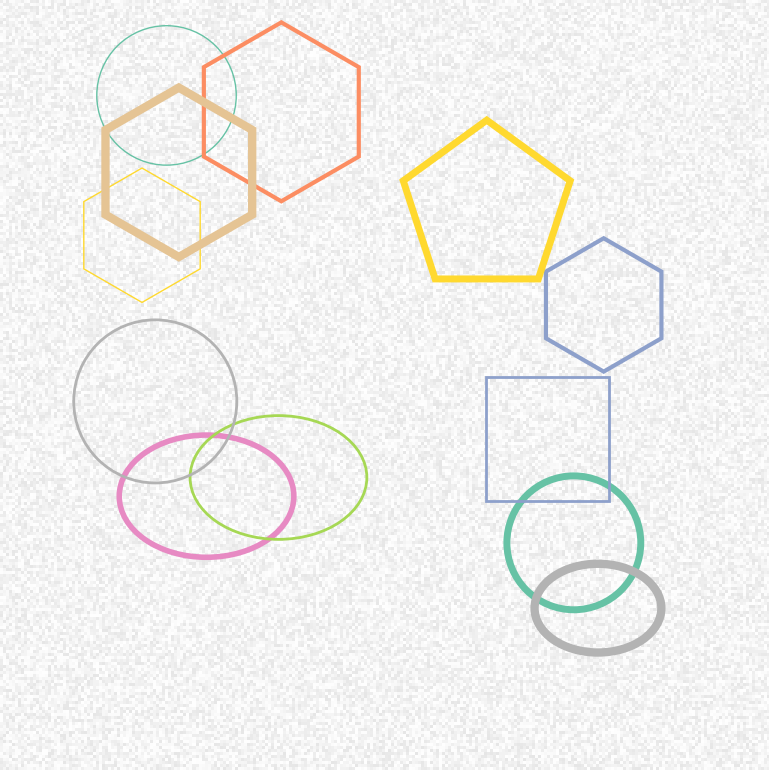[{"shape": "circle", "thickness": 0.5, "radius": 0.45, "center": [0.216, 0.876]}, {"shape": "circle", "thickness": 2.5, "radius": 0.43, "center": [0.745, 0.295]}, {"shape": "hexagon", "thickness": 1.5, "radius": 0.58, "center": [0.365, 0.855]}, {"shape": "square", "thickness": 1, "radius": 0.4, "center": [0.711, 0.43]}, {"shape": "hexagon", "thickness": 1.5, "radius": 0.43, "center": [0.784, 0.604]}, {"shape": "oval", "thickness": 2, "radius": 0.57, "center": [0.268, 0.356]}, {"shape": "oval", "thickness": 1, "radius": 0.57, "center": [0.362, 0.38]}, {"shape": "pentagon", "thickness": 2.5, "radius": 0.57, "center": [0.632, 0.73]}, {"shape": "hexagon", "thickness": 0.5, "radius": 0.44, "center": [0.184, 0.694]}, {"shape": "hexagon", "thickness": 3, "radius": 0.55, "center": [0.232, 0.776]}, {"shape": "oval", "thickness": 3, "radius": 0.41, "center": [0.777, 0.21]}, {"shape": "circle", "thickness": 1, "radius": 0.53, "center": [0.202, 0.479]}]